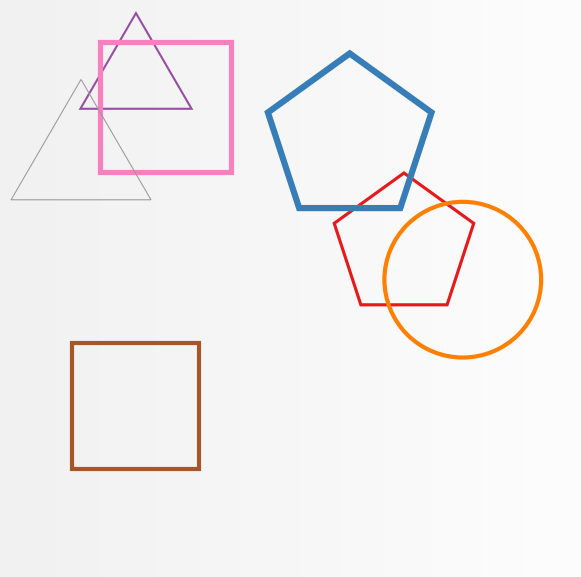[{"shape": "pentagon", "thickness": 1.5, "radius": 0.63, "center": [0.695, 0.573]}, {"shape": "pentagon", "thickness": 3, "radius": 0.74, "center": [0.602, 0.759]}, {"shape": "triangle", "thickness": 1, "radius": 0.55, "center": [0.234, 0.866]}, {"shape": "circle", "thickness": 2, "radius": 0.67, "center": [0.796, 0.515]}, {"shape": "square", "thickness": 2, "radius": 0.55, "center": [0.234, 0.297]}, {"shape": "square", "thickness": 2.5, "radius": 0.56, "center": [0.284, 0.814]}, {"shape": "triangle", "thickness": 0.5, "radius": 0.69, "center": [0.139, 0.723]}]